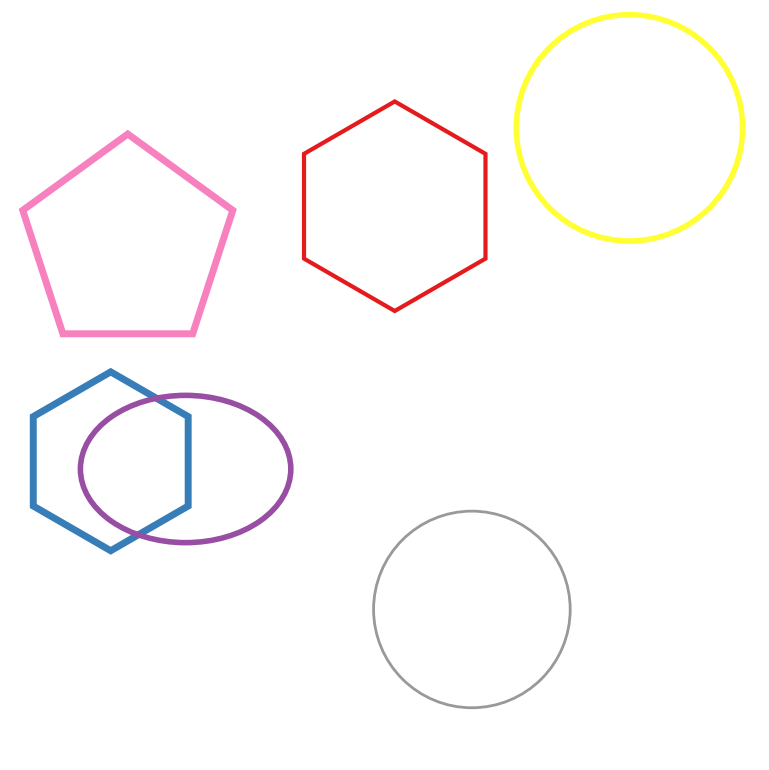[{"shape": "hexagon", "thickness": 1.5, "radius": 0.68, "center": [0.513, 0.732]}, {"shape": "hexagon", "thickness": 2.5, "radius": 0.58, "center": [0.144, 0.401]}, {"shape": "oval", "thickness": 2, "radius": 0.68, "center": [0.241, 0.391]}, {"shape": "circle", "thickness": 2, "radius": 0.73, "center": [0.817, 0.834]}, {"shape": "pentagon", "thickness": 2.5, "radius": 0.72, "center": [0.166, 0.683]}, {"shape": "circle", "thickness": 1, "radius": 0.64, "center": [0.613, 0.209]}]